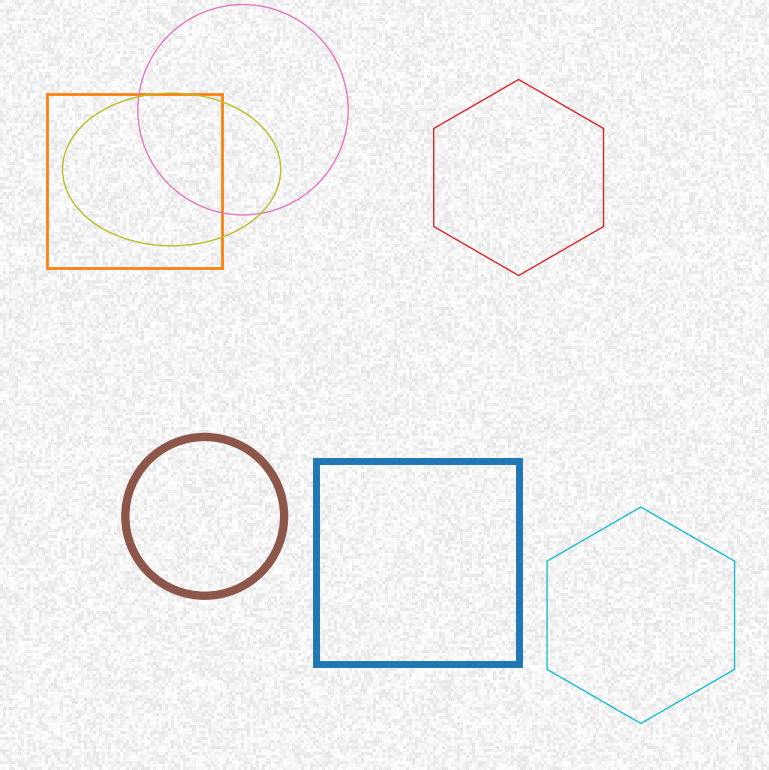[{"shape": "square", "thickness": 2.5, "radius": 0.66, "center": [0.542, 0.269]}, {"shape": "square", "thickness": 1, "radius": 0.57, "center": [0.174, 0.765]}, {"shape": "hexagon", "thickness": 0.5, "radius": 0.64, "center": [0.674, 0.769]}, {"shape": "circle", "thickness": 3, "radius": 0.52, "center": [0.266, 0.329]}, {"shape": "circle", "thickness": 0.5, "radius": 0.68, "center": [0.316, 0.857]}, {"shape": "oval", "thickness": 0.5, "radius": 0.71, "center": [0.223, 0.78]}, {"shape": "hexagon", "thickness": 0.5, "radius": 0.7, "center": [0.832, 0.201]}]